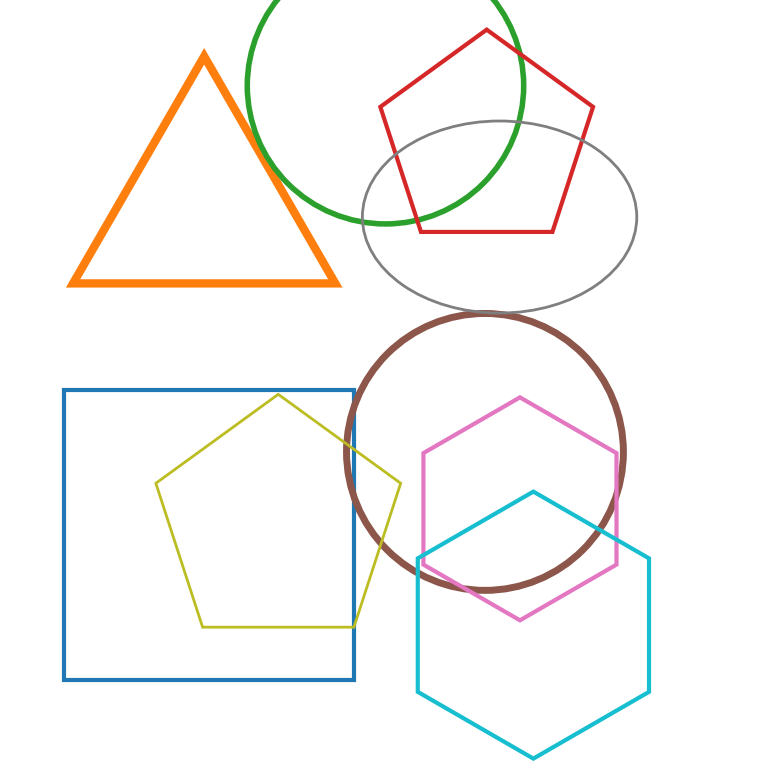[{"shape": "square", "thickness": 1.5, "radius": 0.94, "center": [0.271, 0.305]}, {"shape": "triangle", "thickness": 3, "radius": 0.98, "center": [0.265, 0.73]}, {"shape": "circle", "thickness": 2, "radius": 0.9, "center": [0.501, 0.889]}, {"shape": "pentagon", "thickness": 1.5, "radius": 0.73, "center": [0.632, 0.816]}, {"shape": "circle", "thickness": 2.5, "radius": 0.9, "center": [0.63, 0.413]}, {"shape": "hexagon", "thickness": 1.5, "radius": 0.72, "center": [0.675, 0.339]}, {"shape": "oval", "thickness": 1, "radius": 0.89, "center": [0.649, 0.718]}, {"shape": "pentagon", "thickness": 1, "radius": 0.84, "center": [0.361, 0.321]}, {"shape": "hexagon", "thickness": 1.5, "radius": 0.87, "center": [0.693, 0.188]}]